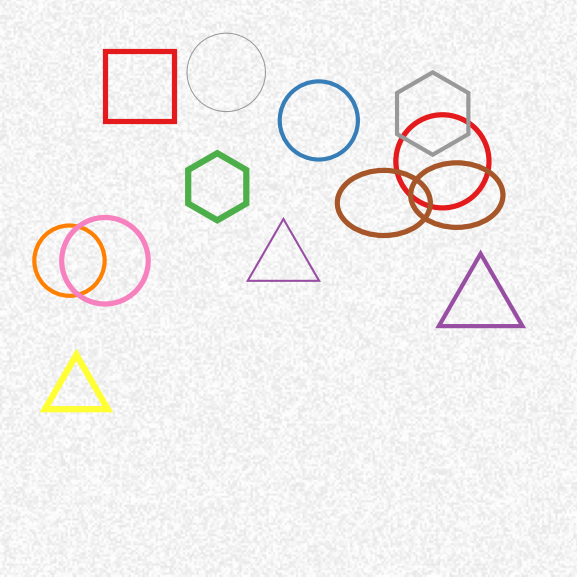[{"shape": "square", "thickness": 2.5, "radius": 0.3, "center": [0.242, 0.85]}, {"shape": "circle", "thickness": 2.5, "radius": 0.4, "center": [0.766, 0.72]}, {"shape": "circle", "thickness": 2, "radius": 0.34, "center": [0.552, 0.791]}, {"shape": "hexagon", "thickness": 3, "radius": 0.29, "center": [0.376, 0.676]}, {"shape": "triangle", "thickness": 1, "radius": 0.36, "center": [0.491, 0.549]}, {"shape": "triangle", "thickness": 2, "radius": 0.42, "center": [0.832, 0.476]}, {"shape": "circle", "thickness": 2, "radius": 0.3, "center": [0.12, 0.548]}, {"shape": "triangle", "thickness": 3, "radius": 0.31, "center": [0.132, 0.322]}, {"shape": "oval", "thickness": 2.5, "radius": 0.4, "center": [0.665, 0.648]}, {"shape": "oval", "thickness": 2.5, "radius": 0.4, "center": [0.791, 0.661]}, {"shape": "circle", "thickness": 2.5, "radius": 0.37, "center": [0.182, 0.548]}, {"shape": "circle", "thickness": 0.5, "radius": 0.34, "center": [0.392, 0.874]}, {"shape": "hexagon", "thickness": 2, "radius": 0.36, "center": [0.749, 0.803]}]